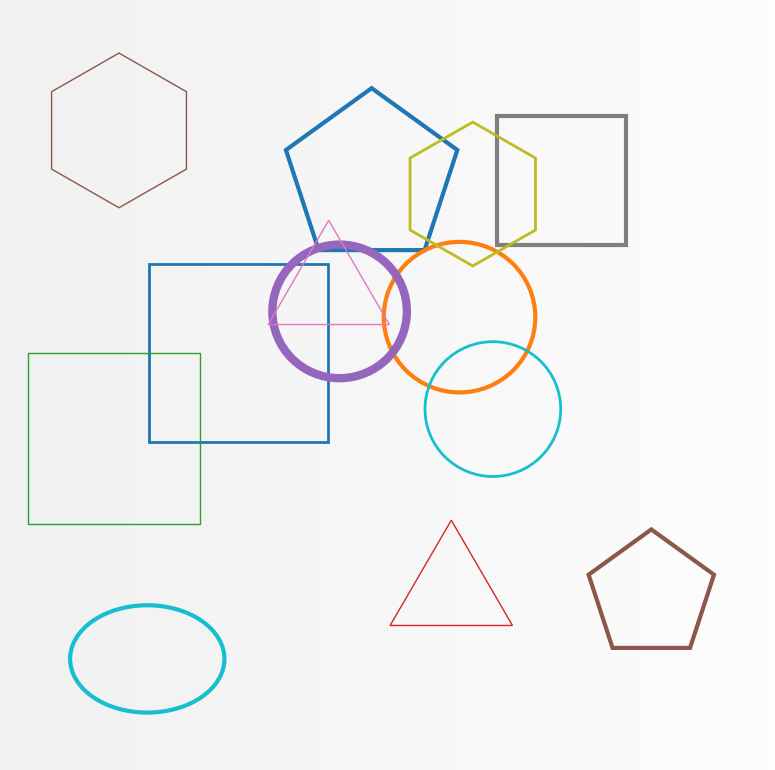[{"shape": "square", "thickness": 1, "radius": 0.58, "center": [0.308, 0.541]}, {"shape": "pentagon", "thickness": 1.5, "radius": 0.58, "center": [0.48, 0.769]}, {"shape": "circle", "thickness": 1.5, "radius": 0.49, "center": [0.593, 0.588]}, {"shape": "square", "thickness": 0.5, "radius": 0.55, "center": [0.147, 0.431]}, {"shape": "triangle", "thickness": 0.5, "radius": 0.46, "center": [0.582, 0.233]}, {"shape": "circle", "thickness": 3, "radius": 0.43, "center": [0.438, 0.596]}, {"shape": "pentagon", "thickness": 1.5, "radius": 0.43, "center": [0.84, 0.227]}, {"shape": "hexagon", "thickness": 0.5, "radius": 0.5, "center": [0.154, 0.831]}, {"shape": "triangle", "thickness": 0.5, "radius": 0.45, "center": [0.424, 0.624]}, {"shape": "square", "thickness": 1.5, "radius": 0.42, "center": [0.724, 0.765]}, {"shape": "hexagon", "thickness": 1, "radius": 0.47, "center": [0.61, 0.748]}, {"shape": "circle", "thickness": 1, "radius": 0.44, "center": [0.636, 0.469]}, {"shape": "oval", "thickness": 1.5, "radius": 0.5, "center": [0.19, 0.144]}]